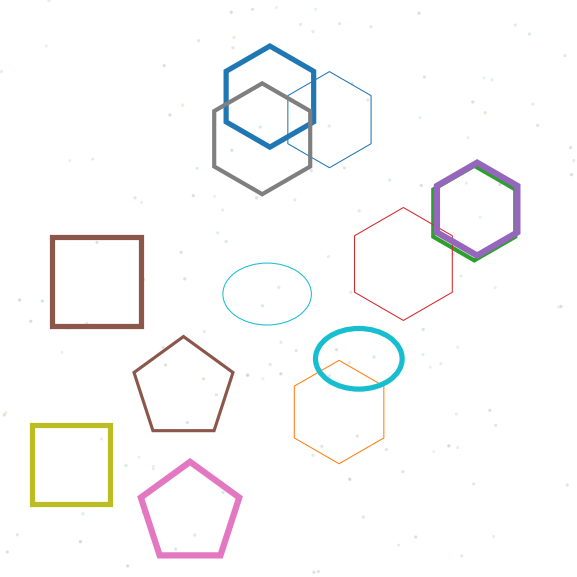[{"shape": "hexagon", "thickness": 0.5, "radius": 0.42, "center": [0.571, 0.792]}, {"shape": "hexagon", "thickness": 2.5, "radius": 0.44, "center": [0.467, 0.832]}, {"shape": "hexagon", "thickness": 0.5, "radius": 0.45, "center": [0.587, 0.286]}, {"shape": "hexagon", "thickness": 2, "radius": 0.41, "center": [0.821, 0.63]}, {"shape": "hexagon", "thickness": 0.5, "radius": 0.49, "center": [0.699, 0.542]}, {"shape": "hexagon", "thickness": 3, "radius": 0.4, "center": [0.826, 0.637]}, {"shape": "pentagon", "thickness": 1.5, "radius": 0.45, "center": [0.318, 0.326]}, {"shape": "square", "thickness": 2.5, "radius": 0.39, "center": [0.167, 0.512]}, {"shape": "pentagon", "thickness": 3, "radius": 0.45, "center": [0.329, 0.11]}, {"shape": "hexagon", "thickness": 2, "radius": 0.48, "center": [0.454, 0.759]}, {"shape": "square", "thickness": 2.5, "radius": 0.34, "center": [0.123, 0.195]}, {"shape": "oval", "thickness": 0.5, "radius": 0.38, "center": [0.463, 0.49]}, {"shape": "oval", "thickness": 2.5, "radius": 0.38, "center": [0.621, 0.378]}]